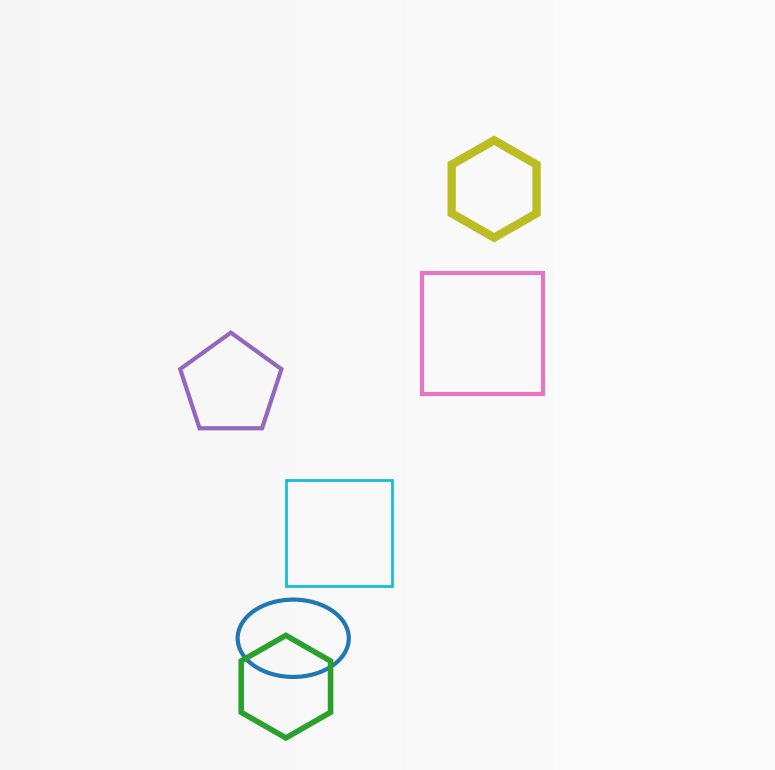[{"shape": "oval", "thickness": 1.5, "radius": 0.36, "center": [0.378, 0.171]}, {"shape": "hexagon", "thickness": 2, "radius": 0.33, "center": [0.369, 0.108]}, {"shape": "pentagon", "thickness": 1.5, "radius": 0.34, "center": [0.298, 0.499]}, {"shape": "square", "thickness": 1.5, "radius": 0.39, "center": [0.623, 0.567]}, {"shape": "hexagon", "thickness": 3, "radius": 0.32, "center": [0.638, 0.755]}, {"shape": "square", "thickness": 1, "radius": 0.34, "center": [0.437, 0.308]}]